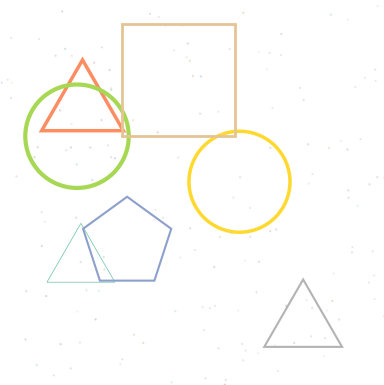[{"shape": "triangle", "thickness": 0.5, "radius": 0.51, "center": [0.21, 0.318]}, {"shape": "triangle", "thickness": 2.5, "radius": 0.61, "center": [0.214, 0.722]}, {"shape": "pentagon", "thickness": 1.5, "radius": 0.6, "center": [0.33, 0.368]}, {"shape": "circle", "thickness": 3, "radius": 0.67, "center": [0.2, 0.646]}, {"shape": "circle", "thickness": 2.5, "radius": 0.66, "center": [0.622, 0.528]}, {"shape": "square", "thickness": 2, "radius": 0.73, "center": [0.464, 0.792]}, {"shape": "triangle", "thickness": 1.5, "radius": 0.58, "center": [0.787, 0.157]}]